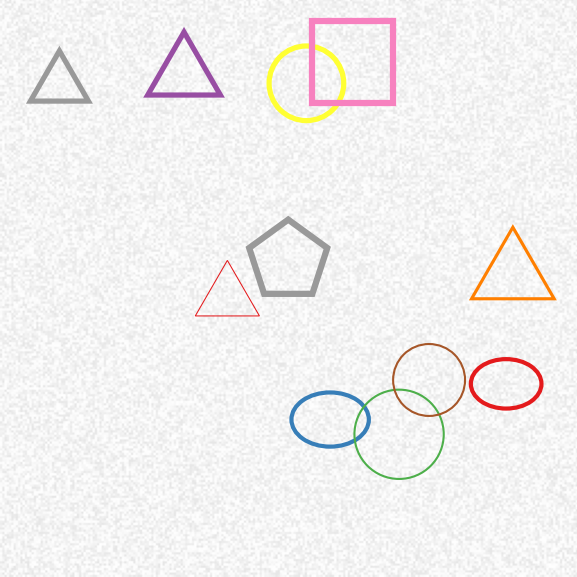[{"shape": "triangle", "thickness": 0.5, "radius": 0.32, "center": [0.394, 0.484]}, {"shape": "oval", "thickness": 2, "radius": 0.31, "center": [0.876, 0.334]}, {"shape": "oval", "thickness": 2, "radius": 0.34, "center": [0.572, 0.273]}, {"shape": "circle", "thickness": 1, "radius": 0.39, "center": [0.691, 0.247]}, {"shape": "triangle", "thickness": 2.5, "radius": 0.36, "center": [0.319, 0.871]}, {"shape": "triangle", "thickness": 1.5, "radius": 0.41, "center": [0.888, 0.523]}, {"shape": "circle", "thickness": 2.5, "radius": 0.32, "center": [0.531, 0.855]}, {"shape": "circle", "thickness": 1, "radius": 0.31, "center": [0.743, 0.341]}, {"shape": "square", "thickness": 3, "radius": 0.35, "center": [0.61, 0.892]}, {"shape": "pentagon", "thickness": 3, "radius": 0.36, "center": [0.499, 0.548]}, {"shape": "triangle", "thickness": 2.5, "radius": 0.29, "center": [0.103, 0.853]}]